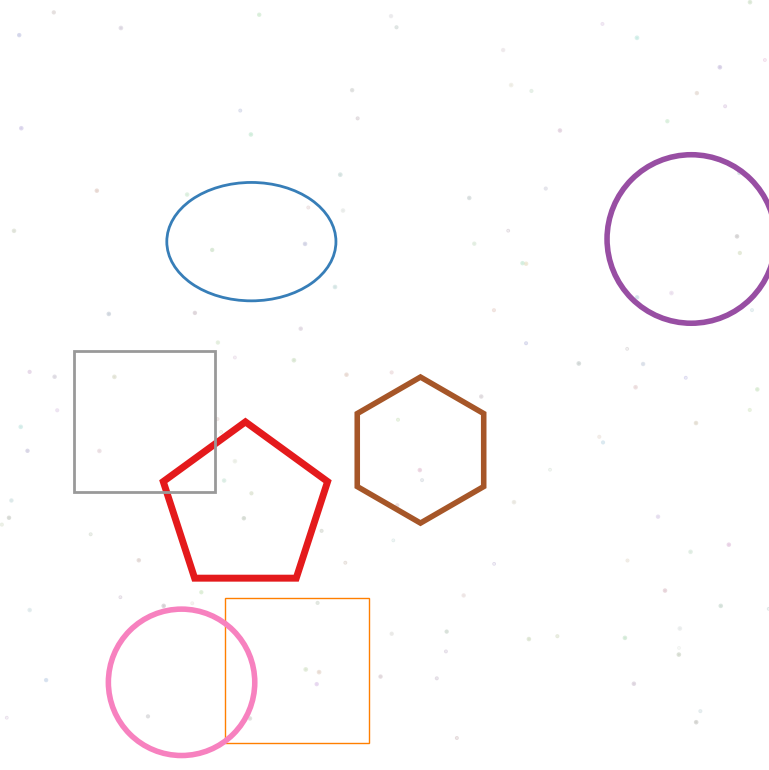[{"shape": "pentagon", "thickness": 2.5, "radius": 0.56, "center": [0.319, 0.34]}, {"shape": "oval", "thickness": 1, "radius": 0.55, "center": [0.326, 0.686]}, {"shape": "circle", "thickness": 2, "radius": 0.55, "center": [0.898, 0.69]}, {"shape": "square", "thickness": 0.5, "radius": 0.47, "center": [0.386, 0.129]}, {"shape": "hexagon", "thickness": 2, "radius": 0.47, "center": [0.546, 0.416]}, {"shape": "circle", "thickness": 2, "radius": 0.48, "center": [0.236, 0.114]}, {"shape": "square", "thickness": 1, "radius": 0.46, "center": [0.188, 0.453]}]